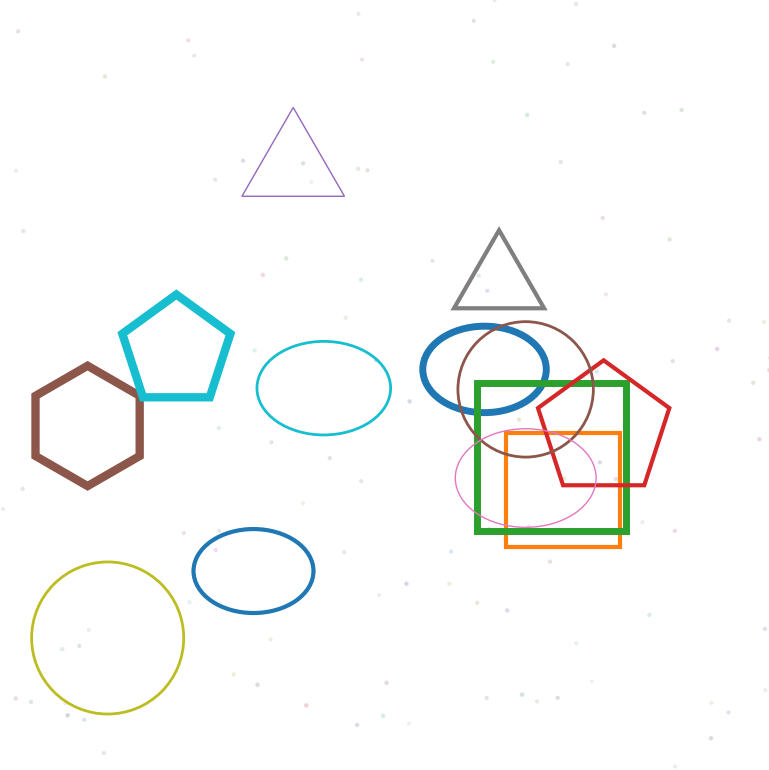[{"shape": "oval", "thickness": 2.5, "radius": 0.4, "center": [0.629, 0.52]}, {"shape": "oval", "thickness": 1.5, "radius": 0.39, "center": [0.329, 0.258]}, {"shape": "square", "thickness": 1.5, "radius": 0.37, "center": [0.731, 0.364]}, {"shape": "square", "thickness": 2.5, "radius": 0.48, "center": [0.716, 0.406]}, {"shape": "pentagon", "thickness": 1.5, "radius": 0.45, "center": [0.784, 0.442]}, {"shape": "triangle", "thickness": 0.5, "radius": 0.38, "center": [0.381, 0.784]}, {"shape": "circle", "thickness": 1, "radius": 0.44, "center": [0.683, 0.494]}, {"shape": "hexagon", "thickness": 3, "radius": 0.39, "center": [0.114, 0.447]}, {"shape": "oval", "thickness": 0.5, "radius": 0.46, "center": [0.683, 0.379]}, {"shape": "triangle", "thickness": 1.5, "radius": 0.34, "center": [0.648, 0.633]}, {"shape": "circle", "thickness": 1, "radius": 0.49, "center": [0.14, 0.171]}, {"shape": "oval", "thickness": 1, "radius": 0.43, "center": [0.421, 0.496]}, {"shape": "pentagon", "thickness": 3, "radius": 0.37, "center": [0.229, 0.544]}]